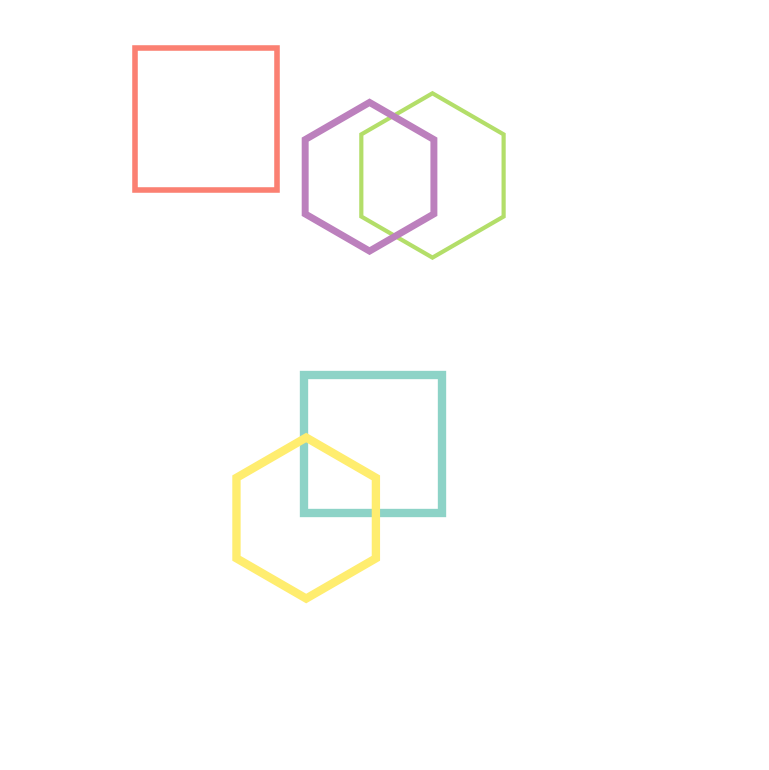[{"shape": "square", "thickness": 3, "radius": 0.45, "center": [0.485, 0.423]}, {"shape": "square", "thickness": 2, "radius": 0.46, "center": [0.268, 0.845]}, {"shape": "hexagon", "thickness": 1.5, "radius": 0.53, "center": [0.562, 0.772]}, {"shape": "hexagon", "thickness": 2.5, "radius": 0.48, "center": [0.48, 0.77]}, {"shape": "hexagon", "thickness": 3, "radius": 0.52, "center": [0.398, 0.327]}]